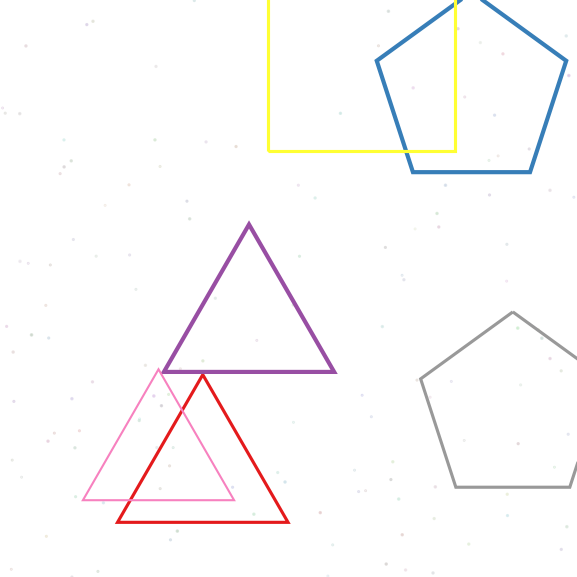[{"shape": "triangle", "thickness": 1.5, "radius": 0.85, "center": [0.351, 0.18]}, {"shape": "pentagon", "thickness": 2, "radius": 0.86, "center": [0.816, 0.841]}, {"shape": "triangle", "thickness": 2, "radius": 0.85, "center": [0.431, 0.44]}, {"shape": "square", "thickness": 1.5, "radius": 0.81, "center": [0.626, 0.899]}, {"shape": "triangle", "thickness": 1, "radius": 0.76, "center": [0.274, 0.209]}, {"shape": "pentagon", "thickness": 1.5, "radius": 0.84, "center": [0.888, 0.291]}]